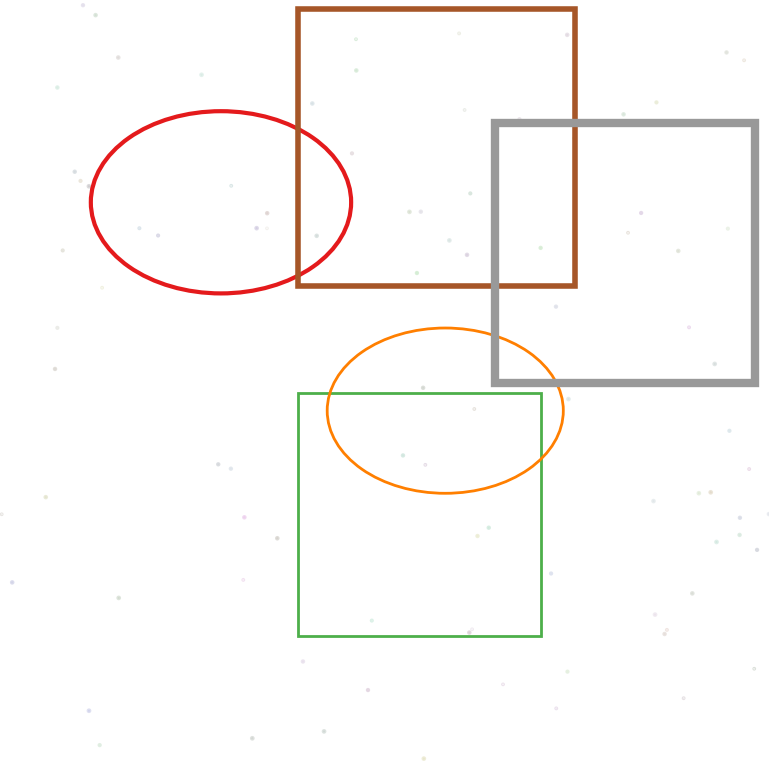[{"shape": "oval", "thickness": 1.5, "radius": 0.85, "center": [0.287, 0.737]}, {"shape": "square", "thickness": 1, "radius": 0.79, "center": [0.545, 0.332]}, {"shape": "oval", "thickness": 1, "radius": 0.77, "center": [0.578, 0.467]}, {"shape": "square", "thickness": 2, "radius": 0.9, "center": [0.567, 0.809]}, {"shape": "square", "thickness": 3, "radius": 0.84, "center": [0.812, 0.672]}]